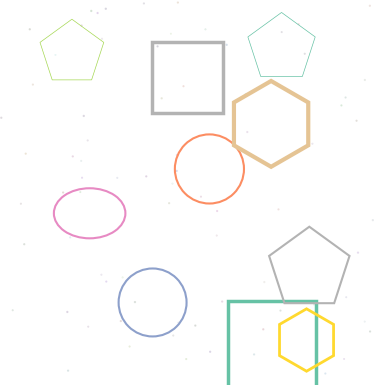[{"shape": "pentagon", "thickness": 0.5, "radius": 0.46, "center": [0.731, 0.876]}, {"shape": "square", "thickness": 2.5, "radius": 0.57, "center": [0.706, 0.104]}, {"shape": "circle", "thickness": 1.5, "radius": 0.45, "center": [0.544, 0.561]}, {"shape": "circle", "thickness": 1.5, "radius": 0.44, "center": [0.396, 0.214]}, {"shape": "oval", "thickness": 1.5, "radius": 0.46, "center": [0.233, 0.446]}, {"shape": "pentagon", "thickness": 0.5, "radius": 0.44, "center": [0.187, 0.863]}, {"shape": "hexagon", "thickness": 2, "radius": 0.41, "center": [0.796, 0.117]}, {"shape": "hexagon", "thickness": 3, "radius": 0.56, "center": [0.704, 0.678]}, {"shape": "pentagon", "thickness": 1.5, "radius": 0.55, "center": [0.803, 0.301]}, {"shape": "square", "thickness": 2.5, "radius": 0.47, "center": [0.487, 0.799]}]